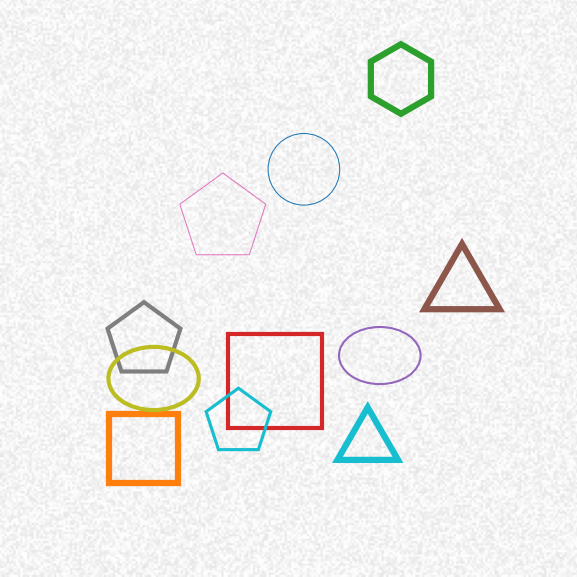[{"shape": "circle", "thickness": 0.5, "radius": 0.31, "center": [0.526, 0.706]}, {"shape": "square", "thickness": 3, "radius": 0.3, "center": [0.249, 0.223]}, {"shape": "hexagon", "thickness": 3, "radius": 0.3, "center": [0.694, 0.862]}, {"shape": "square", "thickness": 2, "radius": 0.41, "center": [0.477, 0.339]}, {"shape": "oval", "thickness": 1, "radius": 0.35, "center": [0.658, 0.383]}, {"shape": "triangle", "thickness": 3, "radius": 0.38, "center": [0.8, 0.501]}, {"shape": "pentagon", "thickness": 0.5, "radius": 0.39, "center": [0.386, 0.621]}, {"shape": "pentagon", "thickness": 2, "radius": 0.33, "center": [0.249, 0.41]}, {"shape": "oval", "thickness": 2, "radius": 0.39, "center": [0.266, 0.344]}, {"shape": "pentagon", "thickness": 1.5, "radius": 0.29, "center": [0.413, 0.268]}, {"shape": "triangle", "thickness": 3, "radius": 0.3, "center": [0.637, 0.233]}]